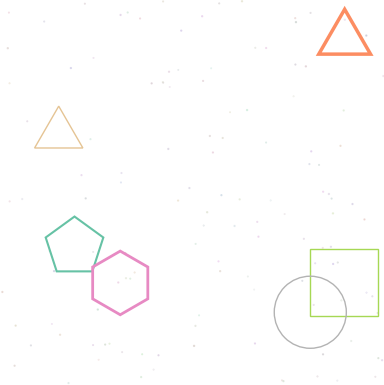[{"shape": "pentagon", "thickness": 1.5, "radius": 0.39, "center": [0.194, 0.359]}, {"shape": "triangle", "thickness": 2.5, "radius": 0.39, "center": [0.895, 0.898]}, {"shape": "hexagon", "thickness": 2, "radius": 0.41, "center": [0.312, 0.265]}, {"shape": "square", "thickness": 1, "radius": 0.44, "center": [0.894, 0.266]}, {"shape": "triangle", "thickness": 1, "radius": 0.36, "center": [0.153, 0.652]}, {"shape": "circle", "thickness": 1, "radius": 0.47, "center": [0.806, 0.189]}]